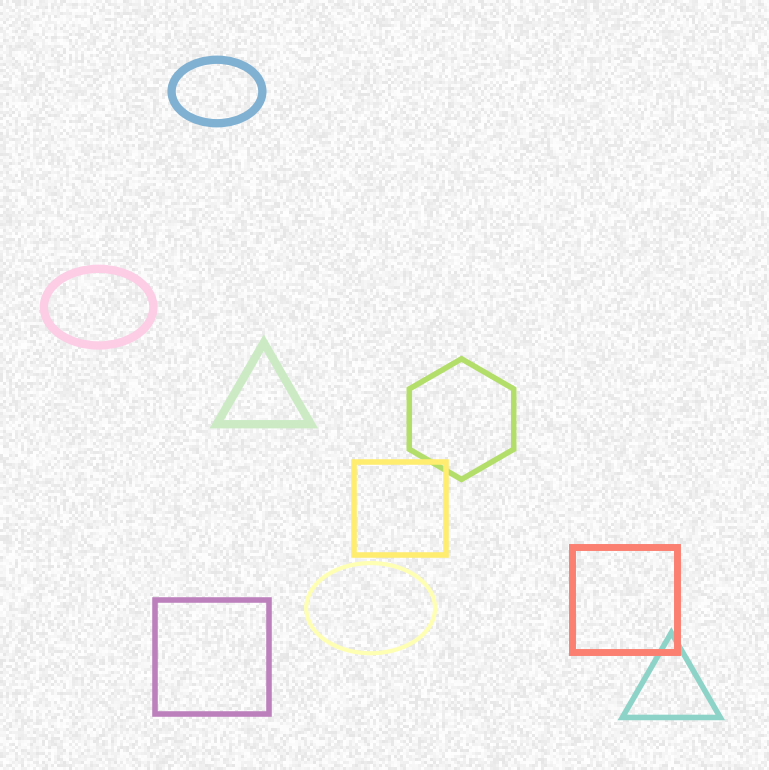[{"shape": "triangle", "thickness": 2, "radius": 0.37, "center": [0.872, 0.105]}, {"shape": "oval", "thickness": 1.5, "radius": 0.42, "center": [0.481, 0.21]}, {"shape": "square", "thickness": 2.5, "radius": 0.34, "center": [0.811, 0.221]}, {"shape": "oval", "thickness": 3, "radius": 0.29, "center": [0.282, 0.881]}, {"shape": "hexagon", "thickness": 2, "radius": 0.39, "center": [0.599, 0.456]}, {"shape": "oval", "thickness": 3, "radius": 0.36, "center": [0.128, 0.601]}, {"shape": "square", "thickness": 2, "radius": 0.37, "center": [0.275, 0.147]}, {"shape": "triangle", "thickness": 3, "radius": 0.35, "center": [0.343, 0.484]}, {"shape": "square", "thickness": 2, "radius": 0.3, "center": [0.52, 0.339]}]